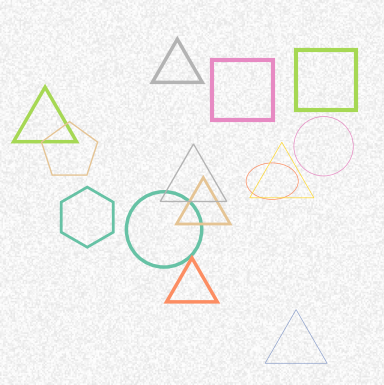[{"shape": "hexagon", "thickness": 2, "radius": 0.39, "center": [0.227, 0.436]}, {"shape": "circle", "thickness": 2.5, "radius": 0.49, "center": [0.426, 0.404]}, {"shape": "triangle", "thickness": 2.5, "radius": 0.38, "center": [0.499, 0.254]}, {"shape": "oval", "thickness": 0.5, "radius": 0.34, "center": [0.707, 0.529]}, {"shape": "triangle", "thickness": 0.5, "radius": 0.46, "center": [0.769, 0.103]}, {"shape": "square", "thickness": 3, "radius": 0.39, "center": [0.63, 0.766]}, {"shape": "circle", "thickness": 0.5, "radius": 0.39, "center": [0.84, 0.62]}, {"shape": "triangle", "thickness": 2.5, "radius": 0.47, "center": [0.117, 0.679]}, {"shape": "square", "thickness": 3, "radius": 0.39, "center": [0.847, 0.791]}, {"shape": "triangle", "thickness": 0.5, "radius": 0.48, "center": [0.732, 0.534]}, {"shape": "triangle", "thickness": 2, "radius": 0.4, "center": [0.528, 0.458]}, {"shape": "pentagon", "thickness": 1, "radius": 0.38, "center": [0.181, 0.607]}, {"shape": "triangle", "thickness": 1, "radius": 0.5, "center": [0.503, 0.527]}, {"shape": "triangle", "thickness": 2.5, "radius": 0.37, "center": [0.461, 0.824]}]